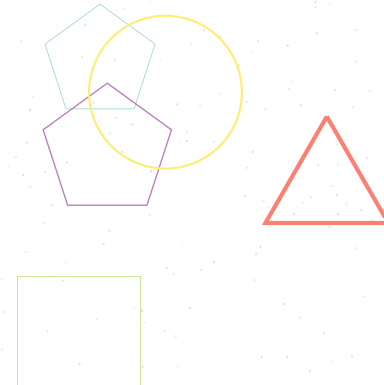[{"shape": "pentagon", "thickness": 0.5, "radius": 0.75, "center": [0.26, 0.839]}, {"shape": "triangle", "thickness": 3, "radius": 0.92, "center": [0.849, 0.513]}, {"shape": "square", "thickness": 0.5, "radius": 0.8, "center": [0.204, 0.123]}, {"shape": "pentagon", "thickness": 1, "radius": 0.88, "center": [0.279, 0.609]}, {"shape": "circle", "thickness": 1.5, "radius": 0.99, "center": [0.43, 0.761]}]